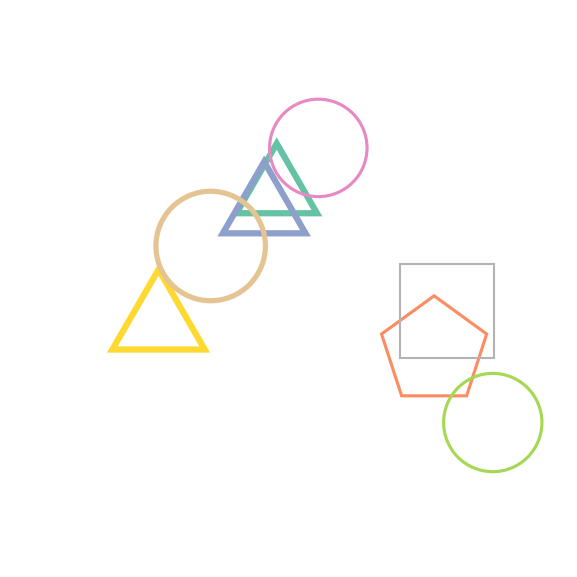[{"shape": "triangle", "thickness": 3, "radius": 0.4, "center": [0.479, 0.67]}, {"shape": "pentagon", "thickness": 1.5, "radius": 0.48, "center": [0.752, 0.391]}, {"shape": "triangle", "thickness": 3, "radius": 0.41, "center": [0.457, 0.636]}, {"shape": "circle", "thickness": 1.5, "radius": 0.42, "center": [0.551, 0.743]}, {"shape": "circle", "thickness": 1.5, "radius": 0.43, "center": [0.853, 0.267]}, {"shape": "triangle", "thickness": 3, "radius": 0.46, "center": [0.275, 0.44]}, {"shape": "circle", "thickness": 2.5, "radius": 0.47, "center": [0.365, 0.573]}, {"shape": "square", "thickness": 1, "radius": 0.41, "center": [0.774, 0.461]}]